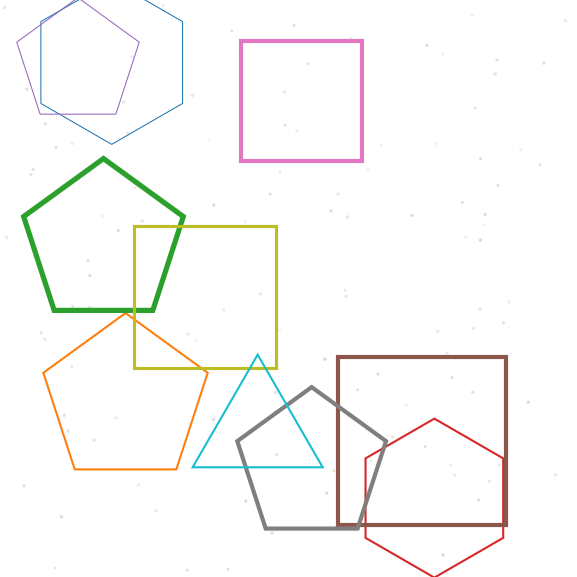[{"shape": "hexagon", "thickness": 0.5, "radius": 0.71, "center": [0.193, 0.891]}, {"shape": "pentagon", "thickness": 1, "radius": 0.75, "center": [0.217, 0.307]}, {"shape": "pentagon", "thickness": 2.5, "radius": 0.73, "center": [0.179, 0.579]}, {"shape": "hexagon", "thickness": 1, "radius": 0.69, "center": [0.752, 0.137]}, {"shape": "pentagon", "thickness": 0.5, "radius": 0.56, "center": [0.135, 0.892]}, {"shape": "square", "thickness": 2, "radius": 0.73, "center": [0.73, 0.236]}, {"shape": "square", "thickness": 2, "radius": 0.52, "center": [0.522, 0.824]}, {"shape": "pentagon", "thickness": 2, "radius": 0.68, "center": [0.54, 0.193]}, {"shape": "square", "thickness": 1.5, "radius": 0.62, "center": [0.355, 0.485]}, {"shape": "triangle", "thickness": 1, "radius": 0.65, "center": [0.446, 0.255]}]